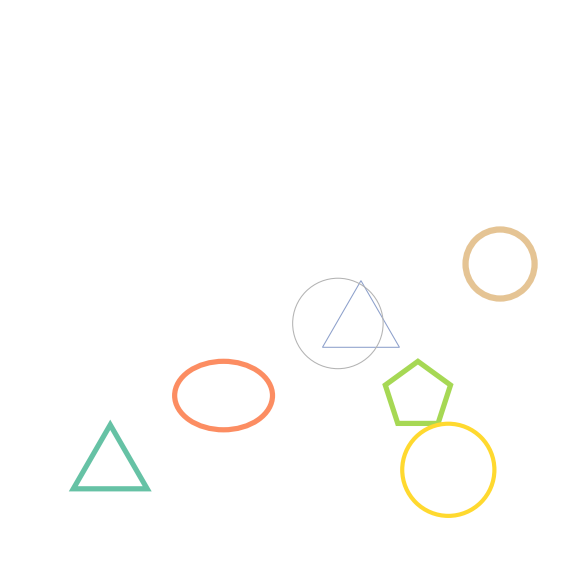[{"shape": "triangle", "thickness": 2.5, "radius": 0.37, "center": [0.191, 0.19]}, {"shape": "oval", "thickness": 2.5, "radius": 0.42, "center": [0.387, 0.314]}, {"shape": "triangle", "thickness": 0.5, "radius": 0.38, "center": [0.625, 0.436]}, {"shape": "pentagon", "thickness": 2.5, "radius": 0.3, "center": [0.724, 0.314]}, {"shape": "circle", "thickness": 2, "radius": 0.4, "center": [0.776, 0.186]}, {"shape": "circle", "thickness": 3, "radius": 0.3, "center": [0.866, 0.542]}, {"shape": "circle", "thickness": 0.5, "radius": 0.39, "center": [0.585, 0.439]}]